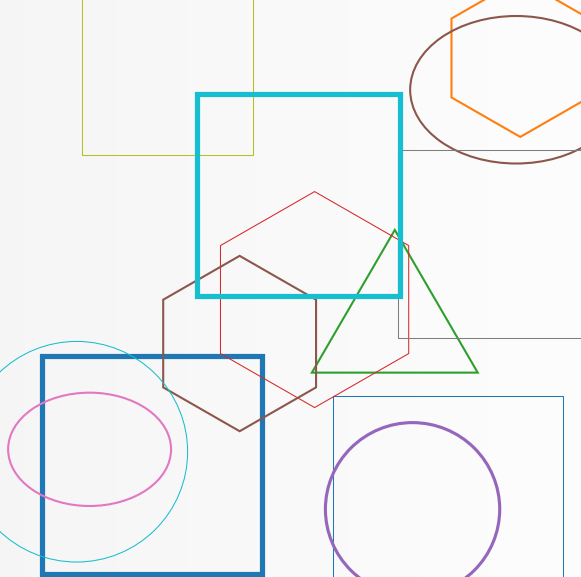[{"shape": "square", "thickness": 0.5, "radius": 0.99, "center": [0.77, 0.115]}, {"shape": "square", "thickness": 2.5, "radius": 0.95, "center": [0.262, 0.194]}, {"shape": "hexagon", "thickness": 1, "radius": 0.68, "center": [0.895, 0.899]}, {"shape": "triangle", "thickness": 1, "radius": 0.82, "center": [0.679, 0.436]}, {"shape": "hexagon", "thickness": 0.5, "radius": 0.93, "center": [0.541, 0.48]}, {"shape": "circle", "thickness": 1.5, "radius": 0.75, "center": [0.71, 0.117]}, {"shape": "hexagon", "thickness": 1, "radius": 0.76, "center": [0.412, 0.404]}, {"shape": "oval", "thickness": 1, "radius": 0.91, "center": [0.888, 0.844]}, {"shape": "oval", "thickness": 1, "radius": 0.7, "center": [0.154, 0.221]}, {"shape": "square", "thickness": 0.5, "radius": 0.81, "center": [0.848, 0.577]}, {"shape": "square", "thickness": 0.5, "radius": 0.74, "center": [0.288, 0.878]}, {"shape": "square", "thickness": 2.5, "radius": 0.87, "center": [0.513, 0.661]}, {"shape": "circle", "thickness": 0.5, "radius": 0.95, "center": [0.132, 0.217]}]